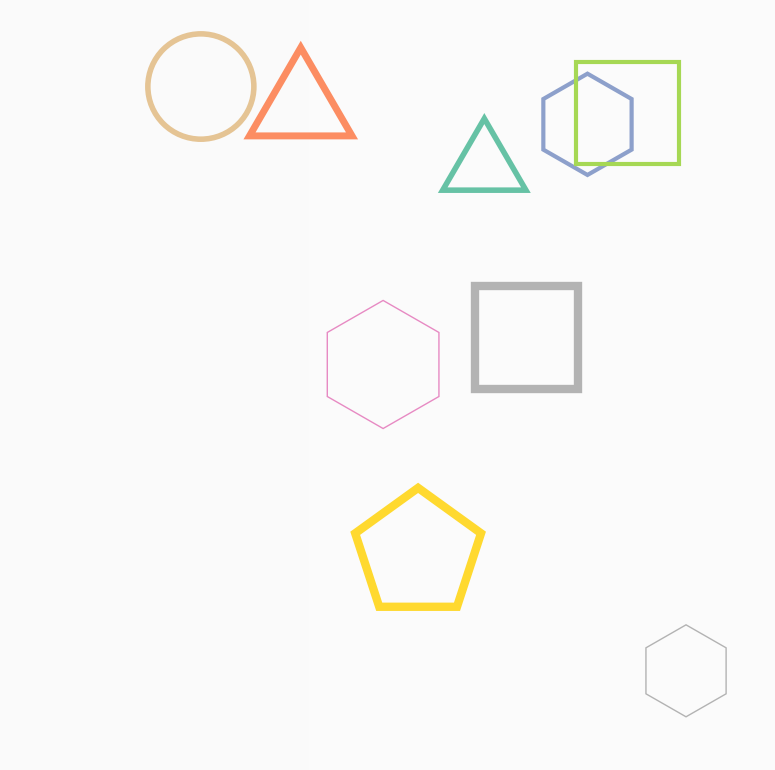[{"shape": "triangle", "thickness": 2, "radius": 0.31, "center": [0.625, 0.784]}, {"shape": "triangle", "thickness": 2.5, "radius": 0.38, "center": [0.388, 0.862]}, {"shape": "hexagon", "thickness": 1.5, "radius": 0.33, "center": [0.758, 0.839]}, {"shape": "hexagon", "thickness": 0.5, "radius": 0.42, "center": [0.494, 0.527]}, {"shape": "square", "thickness": 1.5, "radius": 0.33, "center": [0.809, 0.854]}, {"shape": "pentagon", "thickness": 3, "radius": 0.43, "center": [0.539, 0.281]}, {"shape": "circle", "thickness": 2, "radius": 0.34, "center": [0.259, 0.888]}, {"shape": "hexagon", "thickness": 0.5, "radius": 0.3, "center": [0.885, 0.129]}, {"shape": "square", "thickness": 3, "radius": 0.33, "center": [0.679, 0.561]}]